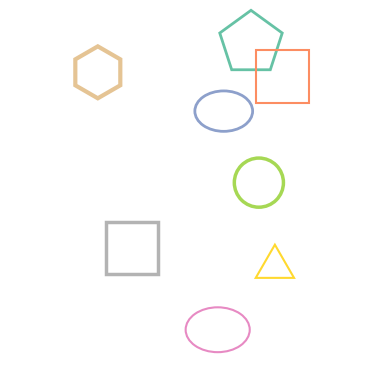[{"shape": "pentagon", "thickness": 2, "radius": 0.43, "center": [0.652, 0.888]}, {"shape": "square", "thickness": 1.5, "radius": 0.34, "center": [0.733, 0.8]}, {"shape": "oval", "thickness": 2, "radius": 0.38, "center": [0.581, 0.711]}, {"shape": "oval", "thickness": 1.5, "radius": 0.42, "center": [0.565, 0.144]}, {"shape": "circle", "thickness": 2.5, "radius": 0.32, "center": [0.672, 0.526]}, {"shape": "triangle", "thickness": 1.5, "radius": 0.29, "center": [0.714, 0.307]}, {"shape": "hexagon", "thickness": 3, "radius": 0.34, "center": [0.254, 0.812]}, {"shape": "square", "thickness": 2.5, "radius": 0.34, "center": [0.343, 0.355]}]